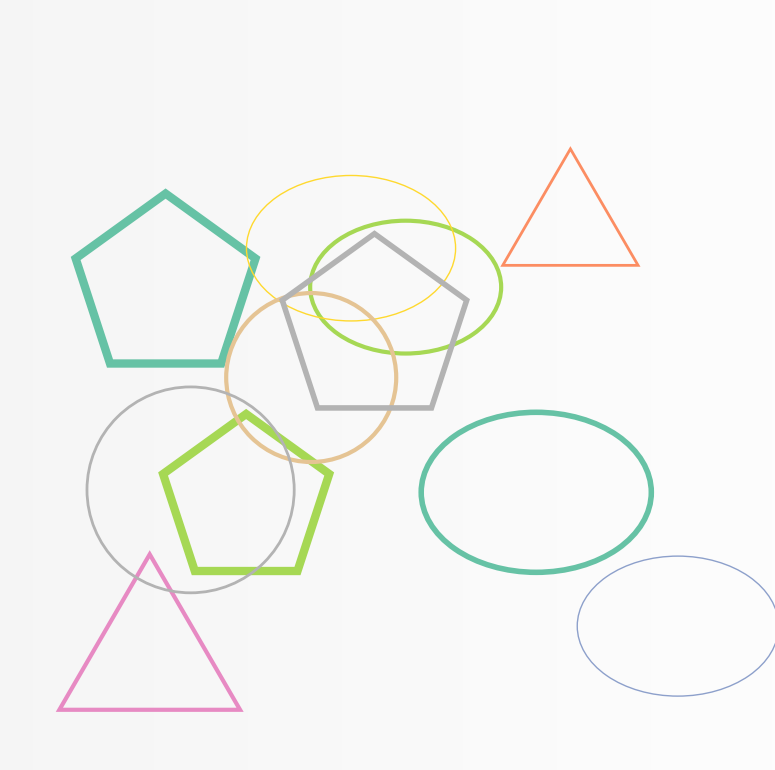[{"shape": "oval", "thickness": 2, "radius": 0.74, "center": [0.692, 0.361]}, {"shape": "pentagon", "thickness": 3, "radius": 0.61, "center": [0.214, 0.627]}, {"shape": "triangle", "thickness": 1, "radius": 0.5, "center": [0.736, 0.706]}, {"shape": "oval", "thickness": 0.5, "radius": 0.65, "center": [0.875, 0.187]}, {"shape": "triangle", "thickness": 1.5, "radius": 0.67, "center": [0.193, 0.146]}, {"shape": "oval", "thickness": 1.5, "radius": 0.62, "center": [0.523, 0.627]}, {"shape": "pentagon", "thickness": 3, "radius": 0.56, "center": [0.318, 0.35]}, {"shape": "oval", "thickness": 0.5, "radius": 0.67, "center": [0.453, 0.678]}, {"shape": "circle", "thickness": 1.5, "radius": 0.55, "center": [0.402, 0.51]}, {"shape": "pentagon", "thickness": 2, "radius": 0.63, "center": [0.483, 0.571]}, {"shape": "circle", "thickness": 1, "radius": 0.67, "center": [0.246, 0.364]}]